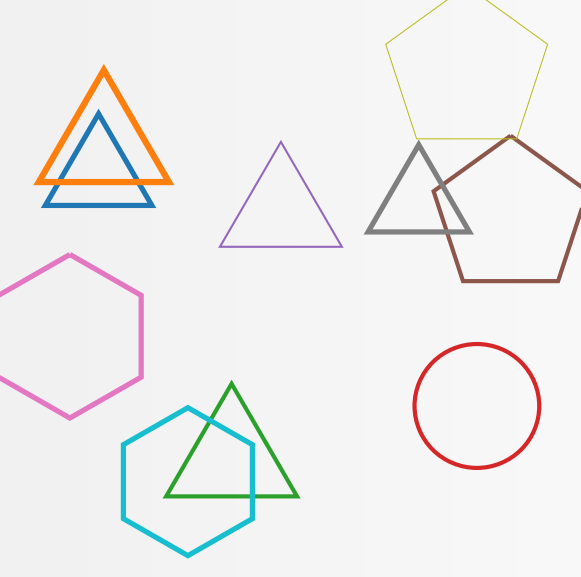[{"shape": "triangle", "thickness": 2.5, "radius": 0.53, "center": [0.17, 0.696]}, {"shape": "triangle", "thickness": 3, "radius": 0.65, "center": [0.179, 0.749]}, {"shape": "triangle", "thickness": 2, "radius": 0.65, "center": [0.398, 0.205]}, {"shape": "circle", "thickness": 2, "radius": 0.54, "center": [0.82, 0.296]}, {"shape": "triangle", "thickness": 1, "radius": 0.61, "center": [0.483, 0.632]}, {"shape": "pentagon", "thickness": 2, "radius": 0.7, "center": [0.878, 0.625]}, {"shape": "hexagon", "thickness": 2.5, "radius": 0.71, "center": [0.12, 0.417]}, {"shape": "triangle", "thickness": 2.5, "radius": 0.5, "center": [0.72, 0.648]}, {"shape": "pentagon", "thickness": 0.5, "radius": 0.73, "center": [0.803, 0.877]}, {"shape": "hexagon", "thickness": 2.5, "radius": 0.64, "center": [0.323, 0.165]}]